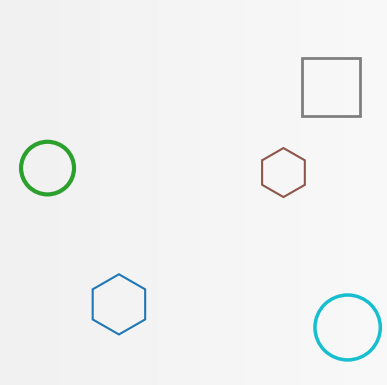[{"shape": "hexagon", "thickness": 1.5, "radius": 0.39, "center": [0.307, 0.209]}, {"shape": "circle", "thickness": 3, "radius": 0.34, "center": [0.123, 0.563]}, {"shape": "hexagon", "thickness": 1.5, "radius": 0.32, "center": [0.732, 0.552]}, {"shape": "square", "thickness": 2, "radius": 0.38, "center": [0.854, 0.774]}, {"shape": "circle", "thickness": 2.5, "radius": 0.42, "center": [0.897, 0.149]}]